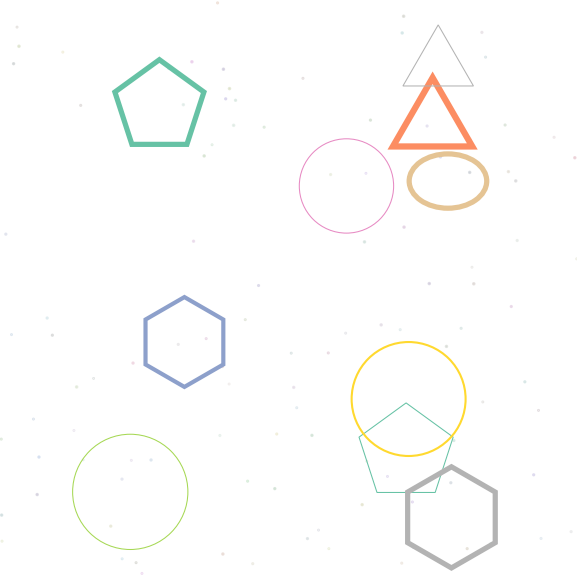[{"shape": "pentagon", "thickness": 0.5, "radius": 0.43, "center": [0.703, 0.216]}, {"shape": "pentagon", "thickness": 2.5, "radius": 0.41, "center": [0.276, 0.815]}, {"shape": "triangle", "thickness": 3, "radius": 0.4, "center": [0.749, 0.785]}, {"shape": "hexagon", "thickness": 2, "radius": 0.39, "center": [0.319, 0.407]}, {"shape": "circle", "thickness": 0.5, "radius": 0.41, "center": [0.6, 0.677]}, {"shape": "circle", "thickness": 0.5, "radius": 0.5, "center": [0.226, 0.147]}, {"shape": "circle", "thickness": 1, "radius": 0.49, "center": [0.708, 0.308]}, {"shape": "oval", "thickness": 2.5, "radius": 0.34, "center": [0.776, 0.686]}, {"shape": "triangle", "thickness": 0.5, "radius": 0.35, "center": [0.759, 0.886]}, {"shape": "hexagon", "thickness": 2.5, "radius": 0.44, "center": [0.782, 0.103]}]